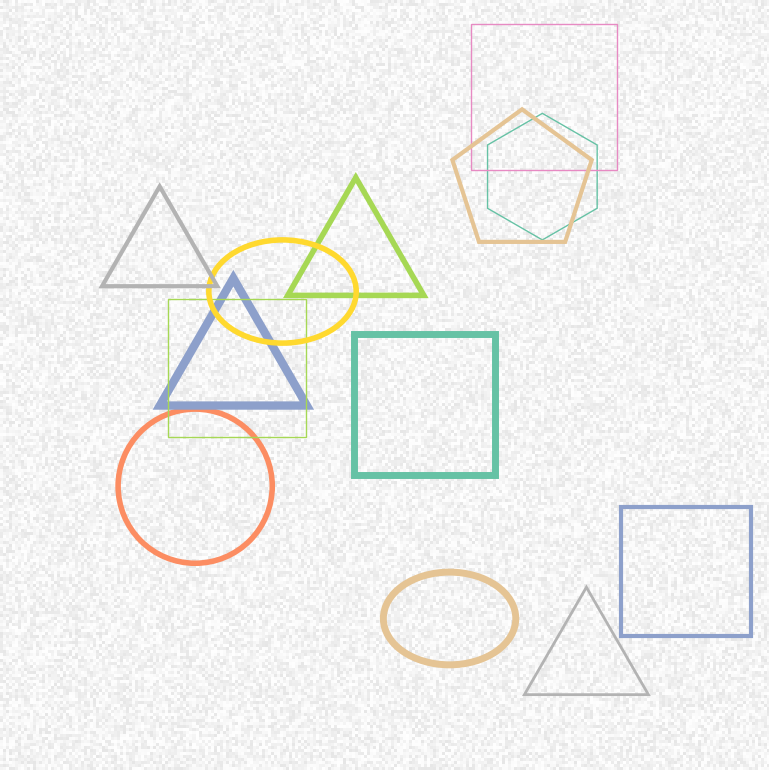[{"shape": "square", "thickness": 2.5, "radius": 0.46, "center": [0.551, 0.475]}, {"shape": "hexagon", "thickness": 0.5, "radius": 0.41, "center": [0.704, 0.771]}, {"shape": "circle", "thickness": 2, "radius": 0.5, "center": [0.253, 0.369]}, {"shape": "square", "thickness": 1.5, "radius": 0.42, "center": [0.891, 0.258]}, {"shape": "triangle", "thickness": 3, "radius": 0.55, "center": [0.303, 0.528]}, {"shape": "square", "thickness": 0.5, "radius": 0.47, "center": [0.706, 0.874]}, {"shape": "triangle", "thickness": 2, "radius": 0.51, "center": [0.462, 0.667]}, {"shape": "square", "thickness": 0.5, "radius": 0.45, "center": [0.308, 0.522]}, {"shape": "oval", "thickness": 2, "radius": 0.48, "center": [0.367, 0.621]}, {"shape": "oval", "thickness": 2.5, "radius": 0.43, "center": [0.584, 0.197]}, {"shape": "pentagon", "thickness": 1.5, "radius": 0.48, "center": [0.678, 0.763]}, {"shape": "triangle", "thickness": 1, "radius": 0.46, "center": [0.762, 0.144]}, {"shape": "triangle", "thickness": 1.5, "radius": 0.43, "center": [0.207, 0.672]}]